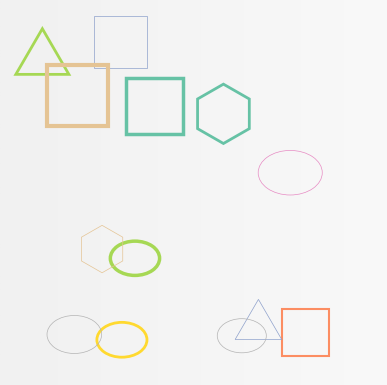[{"shape": "hexagon", "thickness": 2, "radius": 0.39, "center": [0.577, 0.704]}, {"shape": "square", "thickness": 2.5, "radius": 0.36, "center": [0.398, 0.725]}, {"shape": "square", "thickness": 1.5, "radius": 0.3, "center": [0.788, 0.136]}, {"shape": "triangle", "thickness": 0.5, "radius": 0.35, "center": [0.667, 0.153]}, {"shape": "square", "thickness": 0.5, "radius": 0.34, "center": [0.311, 0.89]}, {"shape": "oval", "thickness": 0.5, "radius": 0.41, "center": [0.749, 0.551]}, {"shape": "oval", "thickness": 2.5, "radius": 0.32, "center": [0.348, 0.329]}, {"shape": "triangle", "thickness": 2, "radius": 0.4, "center": [0.109, 0.846]}, {"shape": "oval", "thickness": 2, "radius": 0.32, "center": [0.315, 0.117]}, {"shape": "square", "thickness": 3, "radius": 0.39, "center": [0.201, 0.752]}, {"shape": "hexagon", "thickness": 0.5, "radius": 0.31, "center": [0.263, 0.353]}, {"shape": "oval", "thickness": 0.5, "radius": 0.32, "center": [0.624, 0.128]}, {"shape": "oval", "thickness": 0.5, "radius": 0.35, "center": [0.192, 0.131]}]